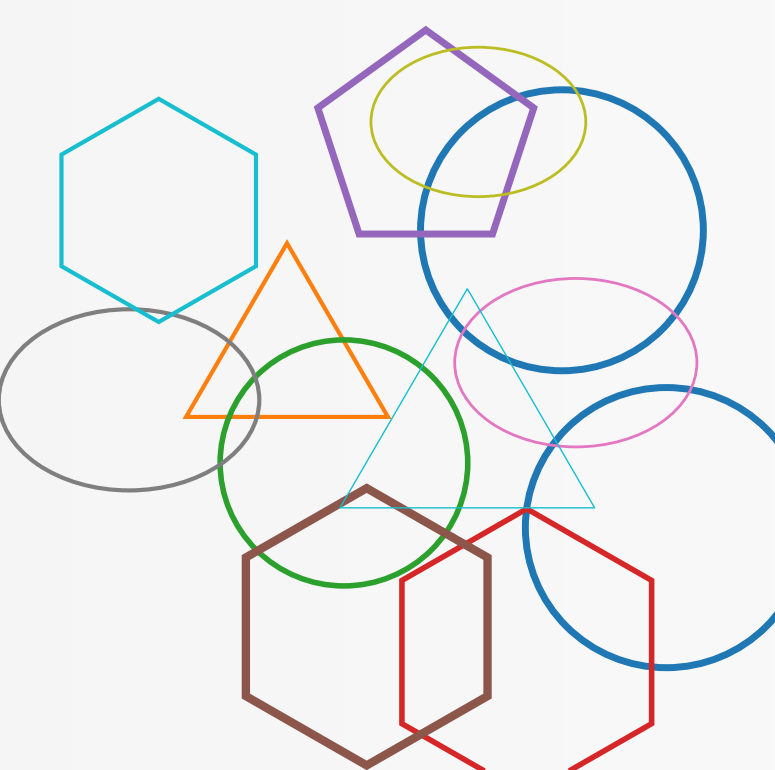[{"shape": "circle", "thickness": 2.5, "radius": 0.91, "center": [0.725, 0.701]}, {"shape": "circle", "thickness": 2.5, "radius": 0.91, "center": [0.86, 0.315]}, {"shape": "triangle", "thickness": 1.5, "radius": 0.75, "center": [0.37, 0.534]}, {"shape": "circle", "thickness": 2, "radius": 0.8, "center": [0.444, 0.399]}, {"shape": "hexagon", "thickness": 2, "radius": 0.93, "center": [0.68, 0.153]}, {"shape": "pentagon", "thickness": 2.5, "radius": 0.73, "center": [0.549, 0.815]}, {"shape": "hexagon", "thickness": 3, "radius": 0.9, "center": [0.473, 0.186]}, {"shape": "oval", "thickness": 1, "radius": 0.78, "center": [0.743, 0.529]}, {"shape": "oval", "thickness": 1.5, "radius": 0.84, "center": [0.166, 0.481]}, {"shape": "oval", "thickness": 1, "radius": 0.69, "center": [0.617, 0.842]}, {"shape": "triangle", "thickness": 0.5, "radius": 0.95, "center": [0.603, 0.435]}, {"shape": "hexagon", "thickness": 1.5, "radius": 0.72, "center": [0.205, 0.727]}]